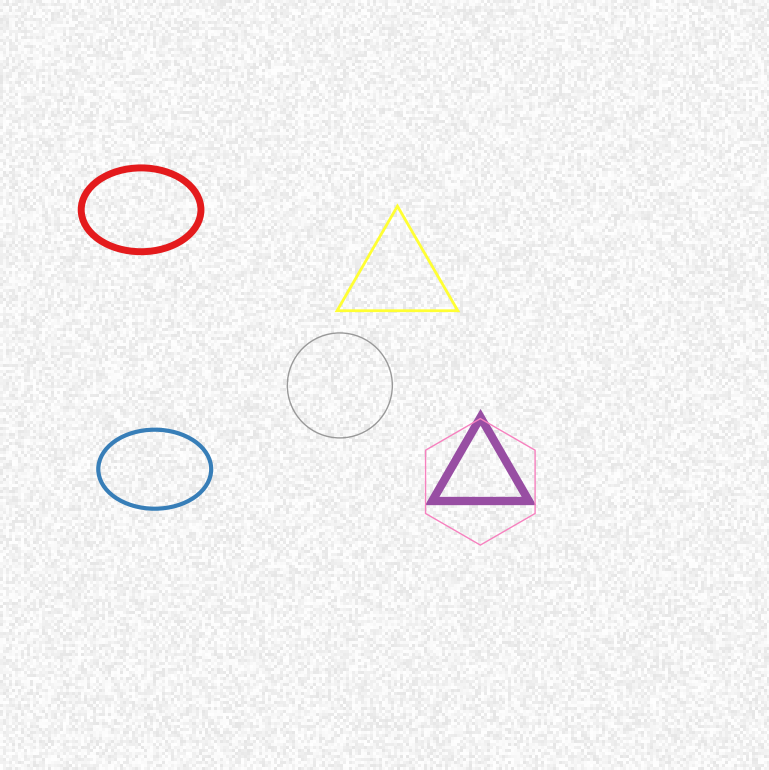[{"shape": "oval", "thickness": 2.5, "radius": 0.39, "center": [0.183, 0.728]}, {"shape": "oval", "thickness": 1.5, "radius": 0.37, "center": [0.201, 0.391]}, {"shape": "triangle", "thickness": 3, "radius": 0.36, "center": [0.624, 0.386]}, {"shape": "triangle", "thickness": 1, "radius": 0.45, "center": [0.516, 0.642]}, {"shape": "hexagon", "thickness": 0.5, "radius": 0.41, "center": [0.624, 0.374]}, {"shape": "circle", "thickness": 0.5, "radius": 0.34, "center": [0.441, 0.499]}]